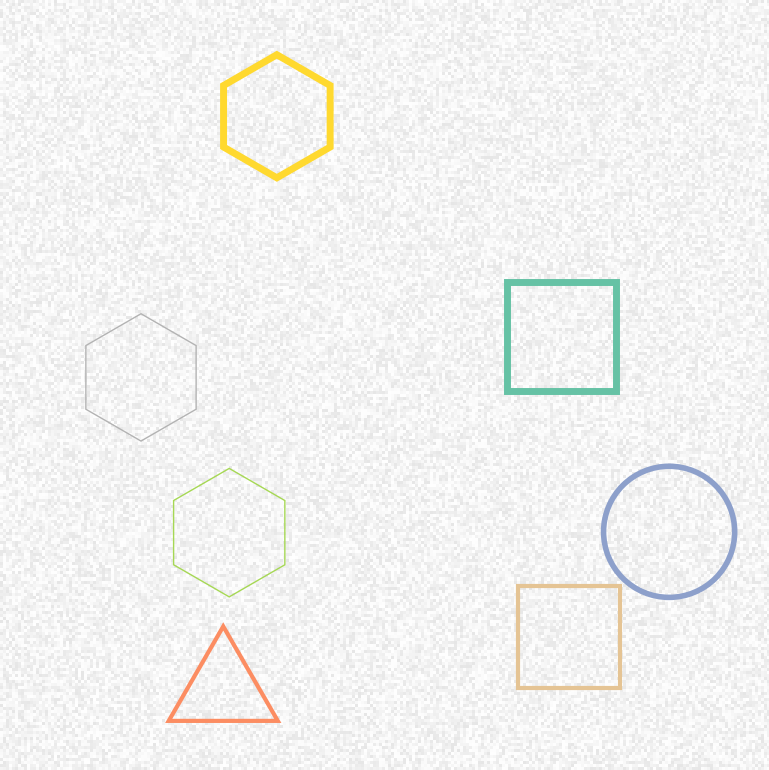[{"shape": "square", "thickness": 2.5, "radius": 0.35, "center": [0.729, 0.563]}, {"shape": "triangle", "thickness": 1.5, "radius": 0.41, "center": [0.29, 0.105]}, {"shape": "circle", "thickness": 2, "radius": 0.43, "center": [0.869, 0.309]}, {"shape": "hexagon", "thickness": 0.5, "radius": 0.42, "center": [0.298, 0.308]}, {"shape": "hexagon", "thickness": 2.5, "radius": 0.4, "center": [0.36, 0.849]}, {"shape": "square", "thickness": 1.5, "radius": 0.33, "center": [0.739, 0.173]}, {"shape": "hexagon", "thickness": 0.5, "radius": 0.41, "center": [0.183, 0.51]}]